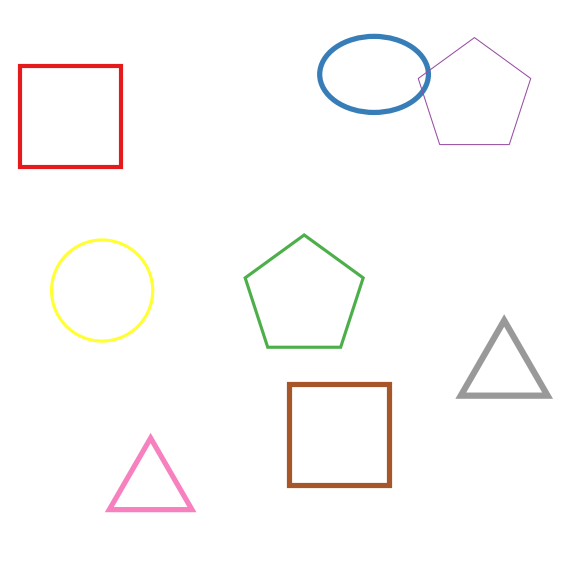[{"shape": "square", "thickness": 2, "radius": 0.44, "center": [0.122, 0.797]}, {"shape": "oval", "thickness": 2.5, "radius": 0.47, "center": [0.648, 0.87]}, {"shape": "pentagon", "thickness": 1.5, "radius": 0.54, "center": [0.527, 0.485]}, {"shape": "pentagon", "thickness": 0.5, "radius": 0.51, "center": [0.822, 0.832]}, {"shape": "circle", "thickness": 1.5, "radius": 0.44, "center": [0.177, 0.496]}, {"shape": "square", "thickness": 2.5, "radius": 0.44, "center": [0.587, 0.247]}, {"shape": "triangle", "thickness": 2.5, "radius": 0.41, "center": [0.261, 0.158]}, {"shape": "triangle", "thickness": 3, "radius": 0.43, "center": [0.873, 0.357]}]